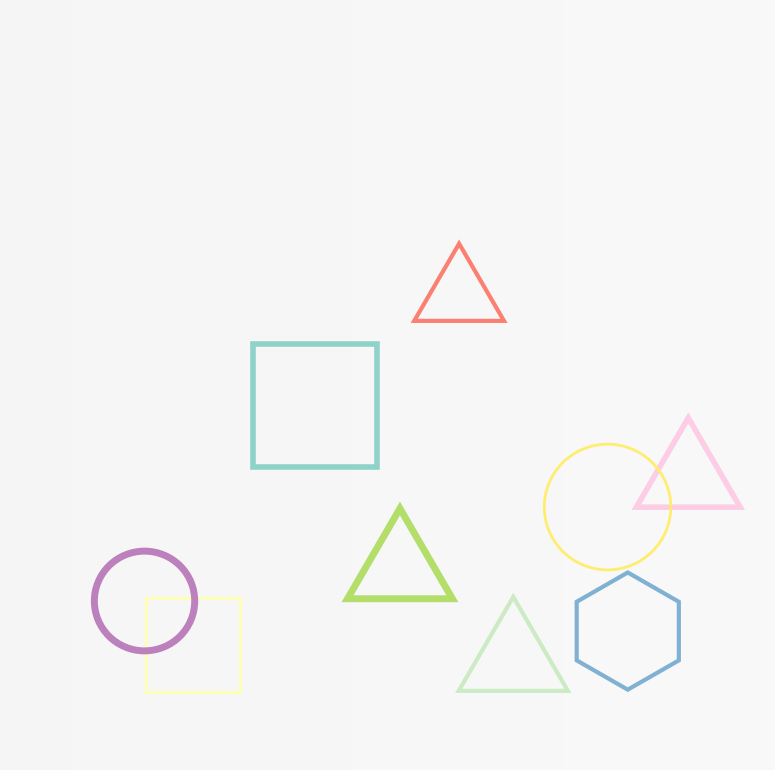[{"shape": "square", "thickness": 2, "radius": 0.4, "center": [0.406, 0.473]}, {"shape": "square", "thickness": 1, "radius": 0.3, "center": [0.249, 0.162]}, {"shape": "triangle", "thickness": 1.5, "radius": 0.33, "center": [0.592, 0.617]}, {"shape": "hexagon", "thickness": 1.5, "radius": 0.38, "center": [0.81, 0.18]}, {"shape": "triangle", "thickness": 2.5, "radius": 0.39, "center": [0.516, 0.261]}, {"shape": "triangle", "thickness": 2, "radius": 0.39, "center": [0.888, 0.38]}, {"shape": "circle", "thickness": 2.5, "radius": 0.32, "center": [0.186, 0.219]}, {"shape": "triangle", "thickness": 1.5, "radius": 0.41, "center": [0.662, 0.143]}, {"shape": "circle", "thickness": 1, "radius": 0.41, "center": [0.784, 0.342]}]